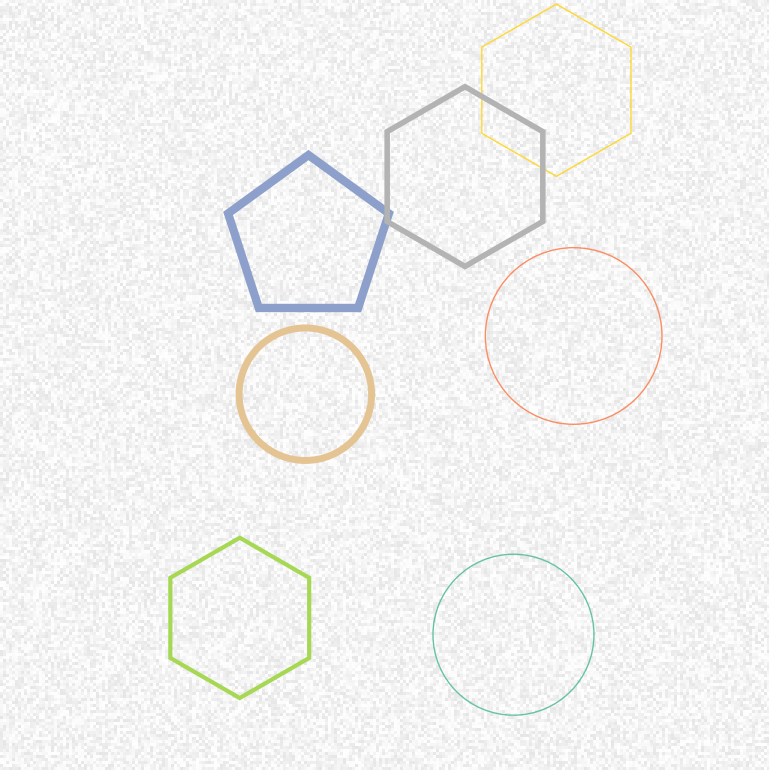[{"shape": "circle", "thickness": 0.5, "radius": 0.52, "center": [0.667, 0.176]}, {"shape": "circle", "thickness": 0.5, "radius": 0.57, "center": [0.745, 0.564]}, {"shape": "pentagon", "thickness": 3, "radius": 0.55, "center": [0.401, 0.689]}, {"shape": "hexagon", "thickness": 1.5, "radius": 0.52, "center": [0.311, 0.198]}, {"shape": "hexagon", "thickness": 0.5, "radius": 0.56, "center": [0.723, 0.883]}, {"shape": "circle", "thickness": 2.5, "radius": 0.43, "center": [0.397, 0.488]}, {"shape": "hexagon", "thickness": 2, "radius": 0.58, "center": [0.604, 0.771]}]